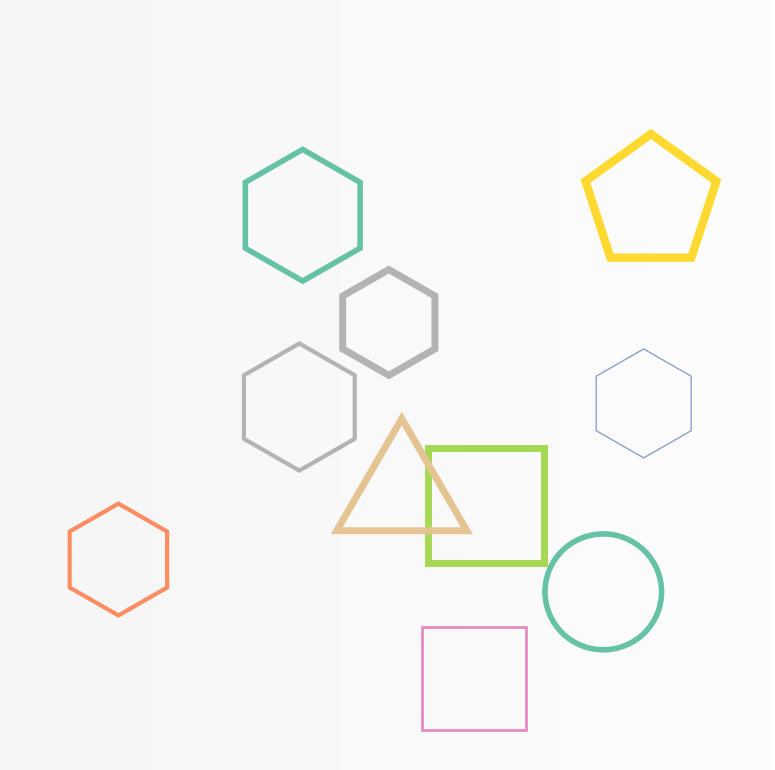[{"shape": "circle", "thickness": 2, "radius": 0.38, "center": [0.778, 0.231]}, {"shape": "hexagon", "thickness": 2, "radius": 0.43, "center": [0.391, 0.72]}, {"shape": "hexagon", "thickness": 1.5, "radius": 0.36, "center": [0.153, 0.273]}, {"shape": "hexagon", "thickness": 0.5, "radius": 0.35, "center": [0.831, 0.476]}, {"shape": "square", "thickness": 1, "radius": 0.34, "center": [0.611, 0.119]}, {"shape": "square", "thickness": 2.5, "radius": 0.37, "center": [0.627, 0.343]}, {"shape": "pentagon", "thickness": 3, "radius": 0.44, "center": [0.84, 0.737]}, {"shape": "triangle", "thickness": 2.5, "radius": 0.49, "center": [0.518, 0.359]}, {"shape": "hexagon", "thickness": 1.5, "radius": 0.41, "center": [0.386, 0.471]}, {"shape": "hexagon", "thickness": 2.5, "radius": 0.34, "center": [0.502, 0.581]}]